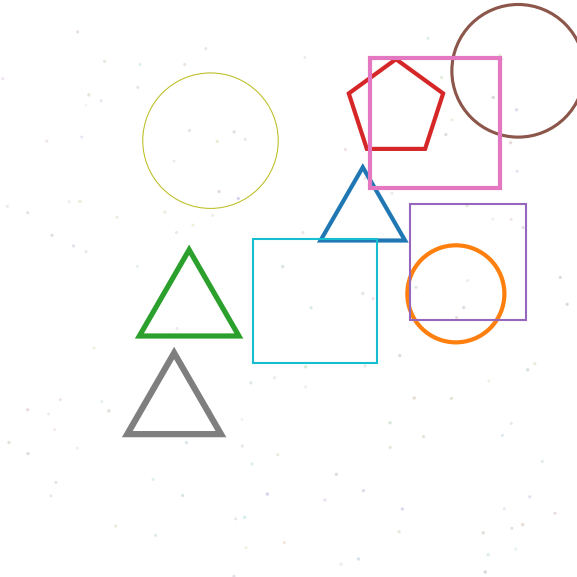[{"shape": "triangle", "thickness": 2, "radius": 0.42, "center": [0.628, 0.625]}, {"shape": "circle", "thickness": 2, "radius": 0.42, "center": [0.789, 0.49]}, {"shape": "triangle", "thickness": 2.5, "radius": 0.5, "center": [0.327, 0.467]}, {"shape": "pentagon", "thickness": 2, "radius": 0.43, "center": [0.686, 0.811]}, {"shape": "square", "thickness": 1, "radius": 0.5, "center": [0.81, 0.546]}, {"shape": "circle", "thickness": 1.5, "radius": 0.57, "center": [0.897, 0.877]}, {"shape": "square", "thickness": 2, "radius": 0.56, "center": [0.753, 0.786]}, {"shape": "triangle", "thickness": 3, "radius": 0.47, "center": [0.302, 0.294]}, {"shape": "circle", "thickness": 0.5, "radius": 0.59, "center": [0.364, 0.756]}, {"shape": "square", "thickness": 1, "radius": 0.54, "center": [0.545, 0.478]}]